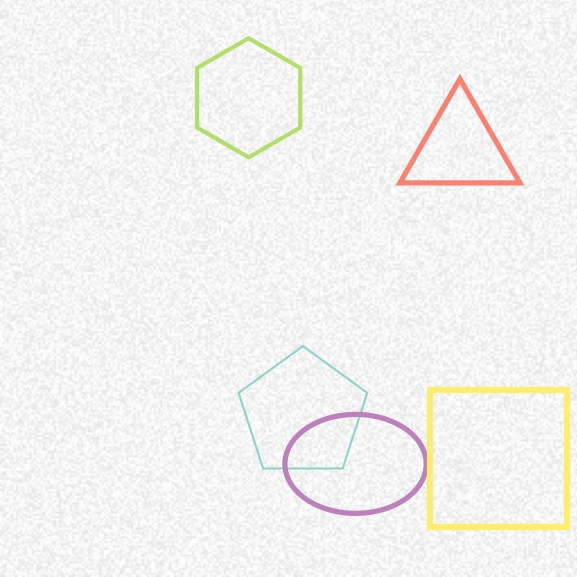[{"shape": "pentagon", "thickness": 1, "radius": 0.59, "center": [0.525, 0.283]}, {"shape": "triangle", "thickness": 2.5, "radius": 0.6, "center": [0.796, 0.742]}, {"shape": "hexagon", "thickness": 2, "radius": 0.52, "center": [0.431, 0.83]}, {"shape": "oval", "thickness": 2.5, "radius": 0.61, "center": [0.616, 0.196]}, {"shape": "square", "thickness": 3, "radius": 0.59, "center": [0.863, 0.206]}]